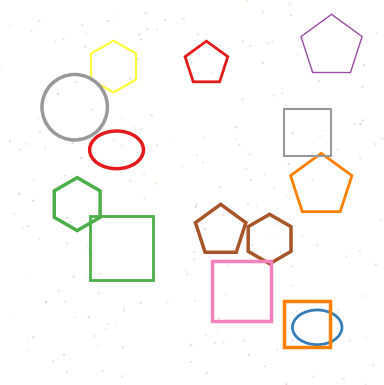[{"shape": "oval", "thickness": 2.5, "radius": 0.35, "center": [0.303, 0.611]}, {"shape": "pentagon", "thickness": 2, "radius": 0.29, "center": [0.536, 0.835]}, {"shape": "oval", "thickness": 2, "radius": 0.32, "center": [0.824, 0.15]}, {"shape": "square", "thickness": 2, "radius": 0.41, "center": [0.315, 0.356]}, {"shape": "hexagon", "thickness": 2.5, "radius": 0.34, "center": [0.201, 0.47]}, {"shape": "pentagon", "thickness": 1, "radius": 0.42, "center": [0.861, 0.879]}, {"shape": "square", "thickness": 2.5, "radius": 0.3, "center": [0.797, 0.159]}, {"shape": "pentagon", "thickness": 2, "radius": 0.42, "center": [0.834, 0.518]}, {"shape": "hexagon", "thickness": 1.5, "radius": 0.34, "center": [0.295, 0.827]}, {"shape": "hexagon", "thickness": 2.5, "radius": 0.32, "center": [0.7, 0.379]}, {"shape": "pentagon", "thickness": 2.5, "radius": 0.34, "center": [0.573, 0.4]}, {"shape": "square", "thickness": 2.5, "radius": 0.39, "center": [0.628, 0.244]}, {"shape": "circle", "thickness": 2.5, "radius": 0.43, "center": [0.194, 0.721]}, {"shape": "square", "thickness": 1.5, "radius": 0.31, "center": [0.799, 0.656]}]